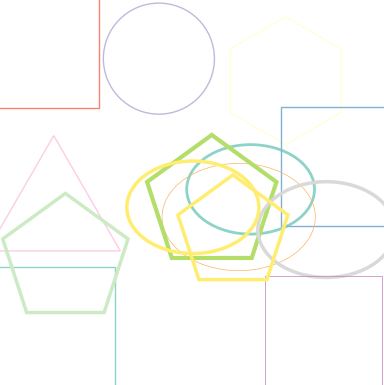[{"shape": "oval", "thickness": 2, "radius": 0.83, "center": [0.651, 0.508]}, {"shape": "square", "thickness": 1, "radius": 0.9, "center": [0.119, 0.128]}, {"shape": "hexagon", "thickness": 0.5, "radius": 0.83, "center": [0.742, 0.79]}, {"shape": "circle", "thickness": 1, "radius": 0.72, "center": [0.413, 0.848]}, {"shape": "square", "thickness": 1, "radius": 0.71, "center": [0.115, 0.862]}, {"shape": "square", "thickness": 1, "radius": 0.77, "center": [0.885, 0.567]}, {"shape": "oval", "thickness": 0.5, "radius": 1.0, "center": [0.62, 0.436]}, {"shape": "pentagon", "thickness": 3, "radius": 0.88, "center": [0.55, 0.473]}, {"shape": "triangle", "thickness": 1, "radius": 1.0, "center": [0.14, 0.448]}, {"shape": "oval", "thickness": 2.5, "radius": 0.89, "center": [0.847, 0.404]}, {"shape": "square", "thickness": 0.5, "radius": 0.76, "center": [0.839, 0.131]}, {"shape": "pentagon", "thickness": 2.5, "radius": 0.86, "center": [0.17, 0.327]}, {"shape": "pentagon", "thickness": 2.5, "radius": 0.75, "center": [0.605, 0.395]}, {"shape": "oval", "thickness": 2.5, "radius": 0.86, "center": [0.501, 0.462]}]